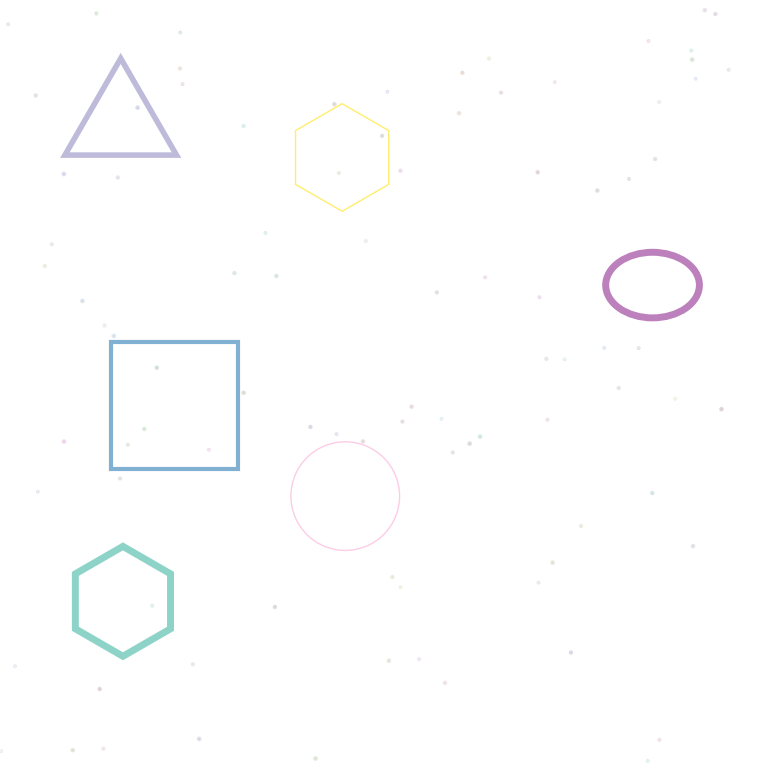[{"shape": "hexagon", "thickness": 2.5, "radius": 0.36, "center": [0.16, 0.219]}, {"shape": "triangle", "thickness": 2, "radius": 0.42, "center": [0.157, 0.84]}, {"shape": "square", "thickness": 1.5, "radius": 0.41, "center": [0.226, 0.473]}, {"shape": "circle", "thickness": 0.5, "radius": 0.35, "center": [0.448, 0.356]}, {"shape": "oval", "thickness": 2.5, "radius": 0.3, "center": [0.847, 0.63]}, {"shape": "hexagon", "thickness": 0.5, "radius": 0.35, "center": [0.444, 0.795]}]